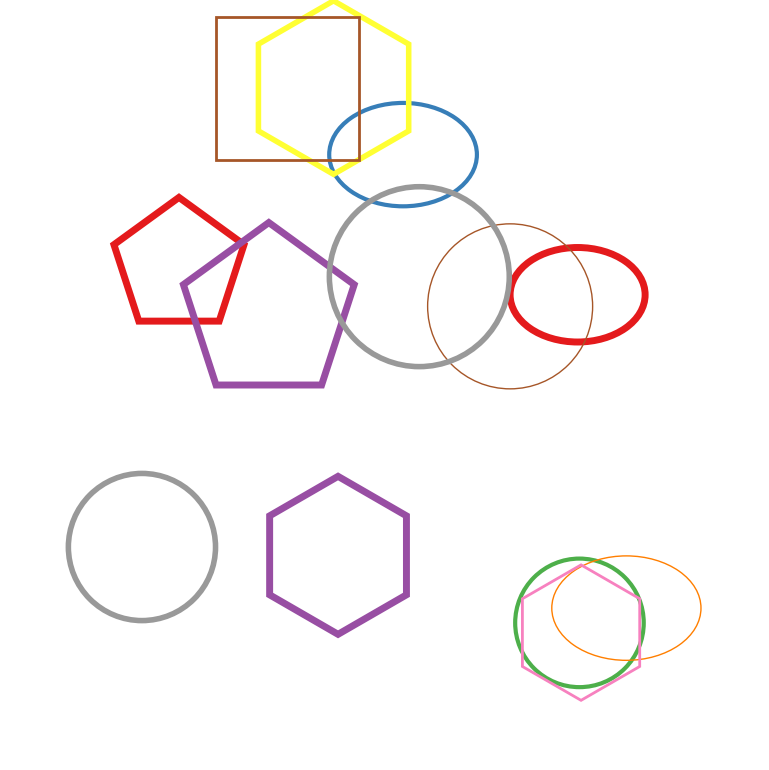[{"shape": "oval", "thickness": 2.5, "radius": 0.44, "center": [0.75, 0.617]}, {"shape": "pentagon", "thickness": 2.5, "radius": 0.44, "center": [0.232, 0.655]}, {"shape": "oval", "thickness": 1.5, "radius": 0.48, "center": [0.523, 0.799]}, {"shape": "circle", "thickness": 1.5, "radius": 0.42, "center": [0.753, 0.191]}, {"shape": "pentagon", "thickness": 2.5, "radius": 0.58, "center": [0.349, 0.594]}, {"shape": "hexagon", "thickness": 2.5, "radius": 0.51, "center": [0.439, 0.279]}, {"shape": "oval", "thickness": 0.5, "radius": 0.48, "center": [0.813, 0.21]}, {"shape": "hexagon", "thickness": 2, "radius": 0.56, "center": [0.433, 0.886]}, {"shape": "square", "thickness": 1, "radius": 0.47, "center": [0.374, 0.885]}, {"shape": "circle", "thickness": 0.5, "radius": 0.54, "center": [0.663, 0.602]}, {"shape": "hexagon", "thickness": 1, "radius": 0.44, "center": [0.755, 0.178]}, {"shape": "circle", "thickness": 2, "radius": 0.48, "center": [0.184, 0.29]}, {"shape": "circle", "thickness": 2, "radius": 0.58, "center": [0.545, 0.641]}]